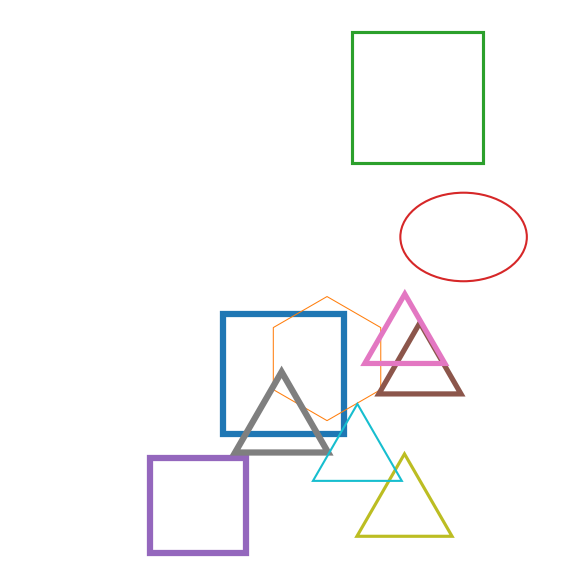[{"shape": "square", "thickness": 3, "radius": 0.52, "center": [0.491, 0.351]}, {"shape": "hexagon", "thickness": 0.5, "radius": 0.54, "center": [0.566, 0.378]}, {"shape": "square", "thickness": 1.5, "radius": 0.57, "center": [0.723, 0.83]}, {"shape": "oval", "thickness": 1, "radius": 0.55, "center": [0.803, 0.589]}, {"shape": "square", "thickness": 3, "radius": 0.41, "center": [0.343, 0.124]}, {"shape": "triangle", "thickness": 2.5, "radius": 0.41, "center": [0.727, 0.358]}, {"shape": "triangle", "thickness": 2.5, "radius": 0.4, "center": [0.701, 0.41]}, {"shape": "triangle", "thickness": 3, "radius": 0.47, "center": [0.488, 0.262]}, {"shape": "triangle", "thickness": 1.5, "radius": 0.48, "center": [0.7, 0.118]}, {"shape": "triangle", "thickness": 1, "radius": 0.44, "center": [0.619, 0.211]}]